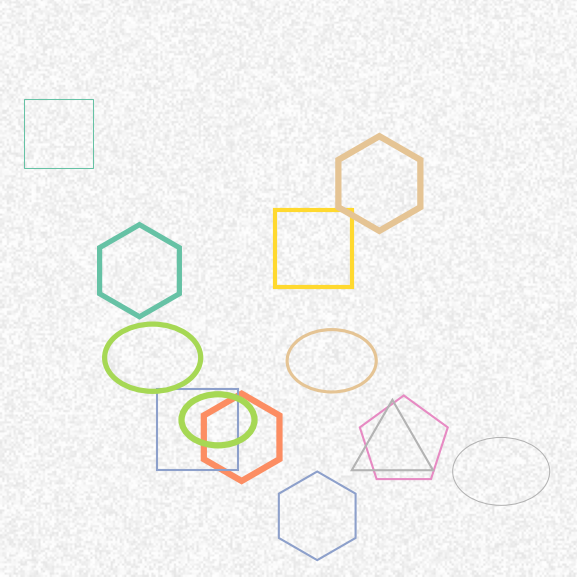[{"shape": "square", "thickness": 0.5, "radius": 0.3, "center": [0.101, 0.768]}, {"shape": "hexagon", "thickness": 2.5, "radius": 0.4, "center": [0.242, 0.53]}, {"shape": "hexagon", "thickness": 3, "radius": 0.38, "center": [0.418, 0.242]}, {"shape": "square", "thickness": 1, "radius": 0.35, "center": [0.342, 0.255]}, {"shape": "hexagon", "thickness": 1, "radius": 0.38, "center": [0.549, 0.106]}, {"shape": "pentagon", "thickness": 1, "radius": 0.4, "center": [0.699, 0.234]}, {"shape": "oval", "thickness": 3, "radius": 0.32, "center": [0.378, 0.272]}, {"shape": "oval", "thickness": 2.5, "radius": 0.42, "center": [0.264, 0.38]}, {"shape": "square", "thickness": 2, "radius": 0.33, "center": [0.543, 0.569]}, {"shape": "oval", "thickness": 1.5, "radius": 0.39, "center": [0.574, 0.374]}, {"shape": "hexagon", "thickness": 3, "radius": 0.41, "center": [0.657, 0.681]}, {"shape": "triangle", "thickness": 1, "radius": 0.41, "center": [0.679, 0.225]}, {"shape": "oval", "thickness": 0.5, "radius": 0.42, "center": [0.868, 0.183]}]